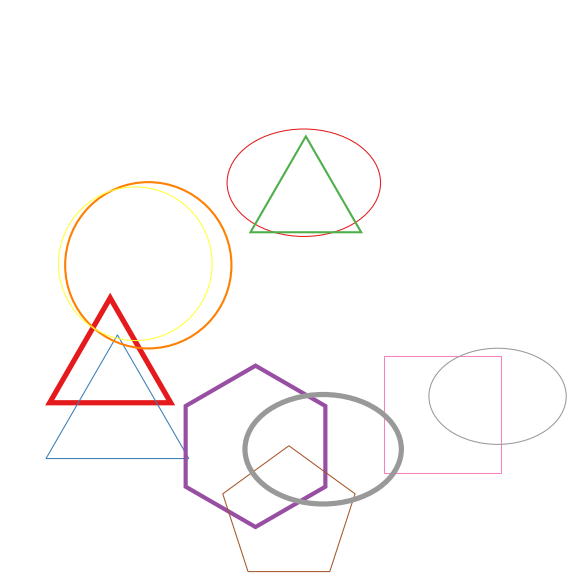[{"shape": "triangle", "thickness": 2.5, "radius": 0.61, "center": [0.191, 0.362]}, {"shape": "oval", "thickness": 0.5, "radius": 0.66, "center": [0.526, 0.683]}, {"shape": "triangle", "thickness": 0.5, "radius": 0.71, "center": [0.203, 0.276]}, {"shape": "triangle", "thickness": 1, "radius": 0.55, "center": [0.53, 0.652]}, {"shape": "hexagon", "thickness": 2, "radius": 0.7, "center": [0.442, 0.226]}, {"shape": "circle", "thickness": 1, "radius": 0.72, "center": [0.257, 0.54]}, {"shape": "circle", "thickness": 0.5, "radius": 0.67, "center": [0.234, 0.542]}, {"shape": "pentagon", "thickness": 0.5, "radius": 0.6, "center": [0.5, 0.107]}, {"shape": "square", "thickness": 0.5, "radius": 0.51, "center": [0.766, 0.281]}, {"shape": "oval", "thickness": 0.5, "radius": 0.59, "center": [0.862, 0.313]}, {"shape": "oval", "thickness": 2.5, "radius": 0.68, "center": [0.56, 0.221]}]